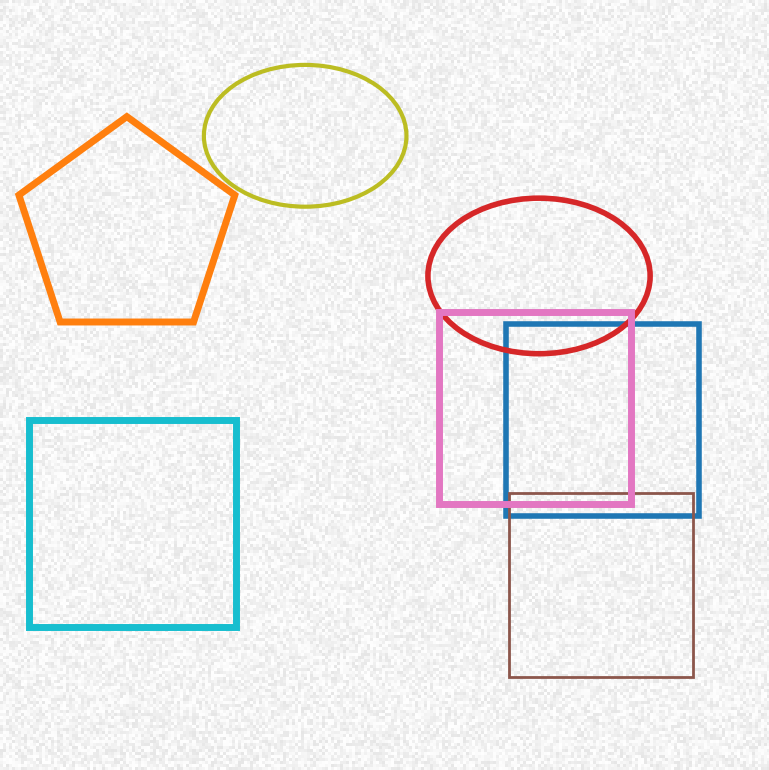[{"shape": "square", "thickness": 2, "radius": 0.63, "center": [0.782, 0.454]}, {"shape": "pentagon", "thickness": 2.5, "radius": 0.74, "center": [0.165, 0.701]}, {"shape": "oval", "thickness": 2, "radius": 0.72, "center": [0.7, 0.642]}, {"shape": "square", "thickness": 1, "radius": 0.59, "center": [0.781, 0.24]}, {"shape": "square", "thickness": 2.5, "radius": 0.62, "center": [0.695, 0.47]}, {"shape": "oval", "thickness": 1.5, "radius": 0.66, "center": [0.396, 0.824]}, {"shape": "square", "thickness": 2.5, "radius": 0.67, "center": [0.172, 0.32]}]